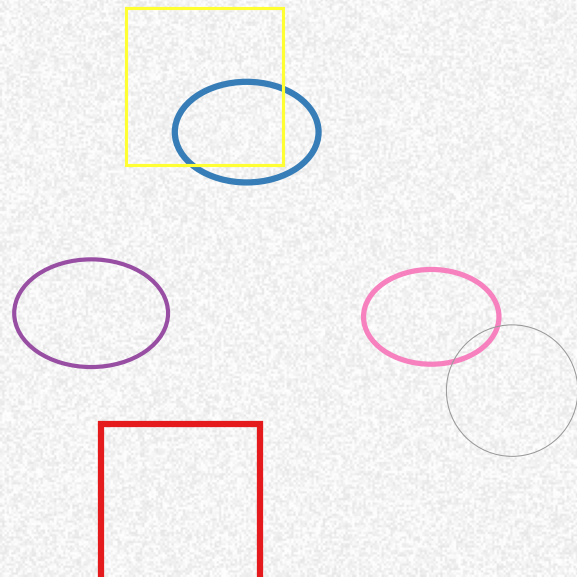[{"shape": "square", "thickness": 3, "radius": 0.69, "center": [0.313, 0.127]}, {"shape": "oval", "thickness": 3, "radius": 0.62, "center": [0.427, 0.77]}, {"shape": "oval", "thickness": 2, "radius": 0.67, "center": [0.158, 0.457]}, {"shape": "square", "thickness": 1.5, "radius": 0.68, "center": [0.354, 0.85]}, {"shape": "oval", "thickness": 2.5, "radius": 0.59, "center": [0.747, 0.45]}, {"shape": "circle", "thickness": 0.5, "radius": 0.57, "center": [0.887, 0.323]}]